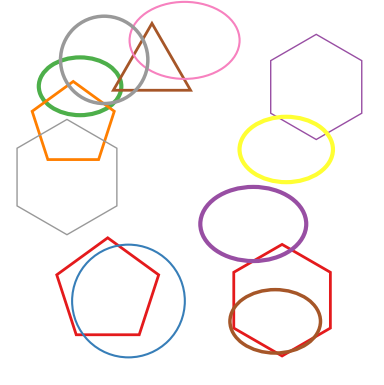[{"shape": "hexagon", "thickness": 2, "radius": 0.72, "center": [0.733, 0.22]}, {"shape": "pentagon", "thickness": 2, "radius": 0.7, "center": [0.28, 0.243]}, {"shape": "circle", "thickness": 1.5, "radius": 0.73, "center": [0.334, 0.218]}, {"shape": "oval", "thickness": 3, "radius": 0.54, "center": [0.208, 0.776]}, {"shape": "hexagon", "thickness": 1, "radius": 0.68, "center": [0.821, 0.774]}, {"shape": "oval", "thickness": 3, "radius": 0.69, "center": [0.658, 0.418]}, {"shape": "pentagon", "thickness": 2, "radius": 0.56, "center": [0.19, 0.676]}, {"shape": "oval", "thickness": 3, "radius": 0.61, "center": [0.743, 0.612]}, {"shape": "oval", "thickness": 2.5, "radius": 0.59, "center": [0.715, 0.165]}, {"shape": "triangle", "thickness": 2, "radius": 0.58, "center": [0.395, 0.823]}, {"shape": "oval", "thickness": 1.5, "radius": 0.71, "center": [0.479, 0.895]}, {"shape": "circle", "thickness": 2.5, "radius": 0.57, "center": [0.271, 0.844]}, {"shape": "hexagon", "thickness": 1, "radius": 0.75, "center": [0.174, 0.54]}]